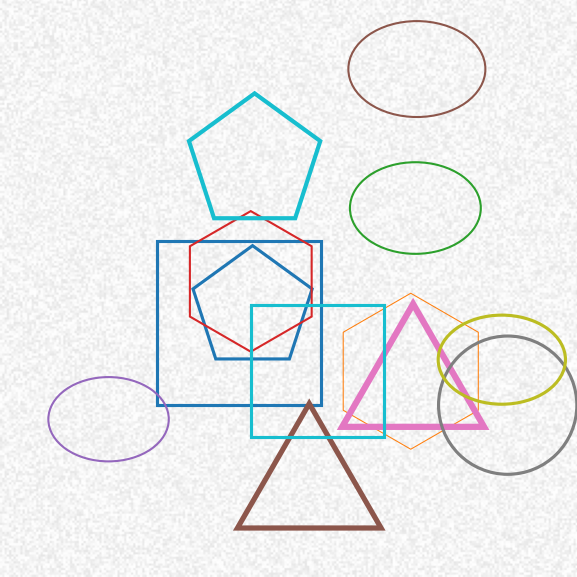[{"shape": "square", "thickness": 1.5, "radius": 0.71, "center": [0.413, 0.44]}, {"shape": "pentagon", "thickness": 1.5, "radius": 0.54, "center": [0.437, 0.465]}, {"shape": "hexagon", "thickness": 0.5, "radius": 0.68, "center": [0.711, 0.356]}, {"shape": "oval", "thickness": 1, "radius": 0.57, "center": [0.719, 0.639]}, {"shape": "hexagon", "thickness": 1, "radius": 0.61, "center": [0.434, 0.512]}, {"shape": "oval", "thickness": 1, "radius": 0.52, "center": [0.188, 0.273]}, {"shape": "triangle", "thickness": 2.5, "radius": 0.72, "center": [0.536, 0.157]}, {"shape": "oval", "thickness": 1, "radius": 0.59, "center": [0.722, 0.88]}, {"shape": "triangle", "thickness": 3, "radius": 0.71, "center": [0.715, 0.331]}, {"shape": "circle", "thickness": 1.5, "radius": 0.6, "center": [0.879, 0.298]}, {"shape": "oval", "thickness": 1.5, "radius": 0.55, "center": [0.869, 0.376]}, {"shape": "square", "thickness": 1.5, "radius": 0.57, "center": [0.55, 0.357]}, {"shape": "pentagon", "thickness": 2, "radius": 0.6, "center": [0.441, 0.718]}]